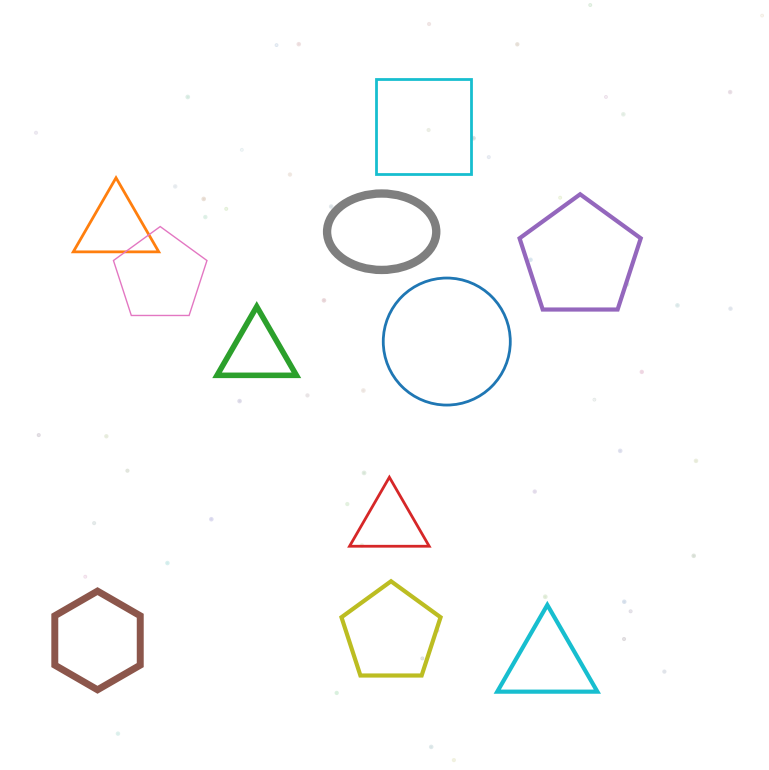[{"shape": "circle", "thickness": 1, "radius": 0.41, "center": [0.58, 0.556]}, {"shape": "triangle", "thickness": 1, "radius": 0.32, "center": [0.151, 0.705]}, {"shape": "triangle", "thickness": 2, "radius": 0.3, "center": [0.333, 0.542]}, {"shape": "triangle", "thickness": 1, "radius": 0.3, "center": [0.506, 0.32]}, {"shape": "pentagon", "thickness": 1.5, "radius": 0.41, "center": [0.753, 0.665]}, {"shape": "hexagon", "thickness": 2.5, "radius": 0.32, "center": [0.127, 0.168]}, {"shape": "pentagon", "thickness": 0.5, "radius": 0.32, "center": [0.208, 0.642]}, {"shape": "oval", "thickness": 3, "radius": 0.35, "center": [0.496, 0.699]}, {"shape": "pentagon", "thickness": 1.5, "radius": 0.34, "center": [0.508, 0.177]}, {"shape": "square", "thickness": 1, "radius": 0.31, "center": [0.55, 0.835]}, {"shape": "triangle", "thickness": 1.5, "radius": 0.38, "center": [0.711, 0.139]}]